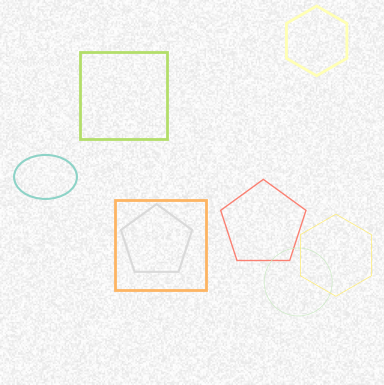[{"shape": "oval", "thickness": 1.5, "radius": 0.41, "center": [0.118, 0.54]}, {"shape": "hexagon", "thickness": 2, "radius": 0.45, "center": [0.822, 0.894]}, {"shape": "pentagon", "thickness": 1, "radius": 0.58, "center": [0.684, 0.418]}, {"shape": "square", "thickness": 2, "radius": 0.59, "center": [0.417, 0.363]}, {"shape": "square", "thickness": 2, "radius": 0.56, "center": [0.321, 0.752]}, {"shape": "pentagon", "thickness": 1.5, "radius": 0.49, "center": [0.407, 0.373]}, {"shape": "circle", "thickness": 0.5, "radius": 0.44, "center": [0.775, 0.268]}, {"shape": "hexagon", "thickness": 0.5, "radius": 0.53, "center": [0.873, 0.337]}]